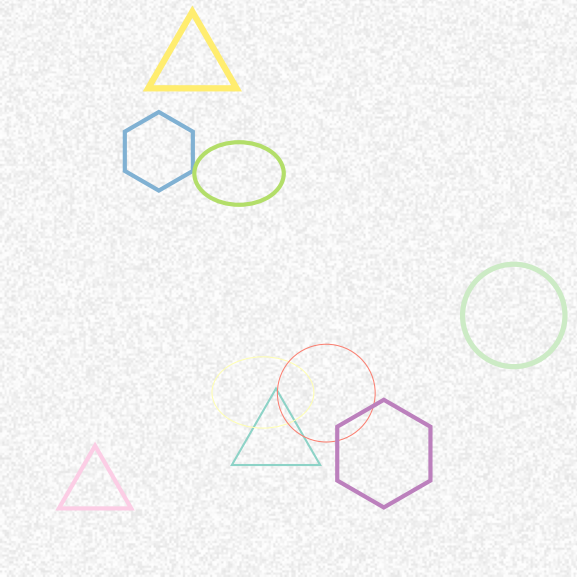[{"shape": "triangle", "thickness": 1, "radius": 0.44, "center": [0.478, 0.238]}, {"shape": "oval", "thickness": 0.5, "radius": 0.44, "center": [0.455, 0.32]}, {"shape": "circle", "thickness": 0.5, "radius": 0.42, "center": [0.565, 0.318]}, {"shape": "hexagon", "thickness": 2, "radius": 0.34, "center": [0.275, 0.737]}, {"shape": "oval", "thickness": 2, "radius": 0.39, "center": [0.414, 0.699]}, {"shape": "triangle", "thickness": 2, "radius": 0.36, "center": [0.165, 0.155]}, {"shape": "hexagon", "thickness": 2, "radius": 0.47, "center": [0.665, 0.214]}, {"shape": "circle", "thickness": 2.5, "radius": 0.44, "center": [0.89, 0.453]}, {"shape": "triangle", "thickness": 3, "radius": 0.44, "center": [0.333, 0.89]}]